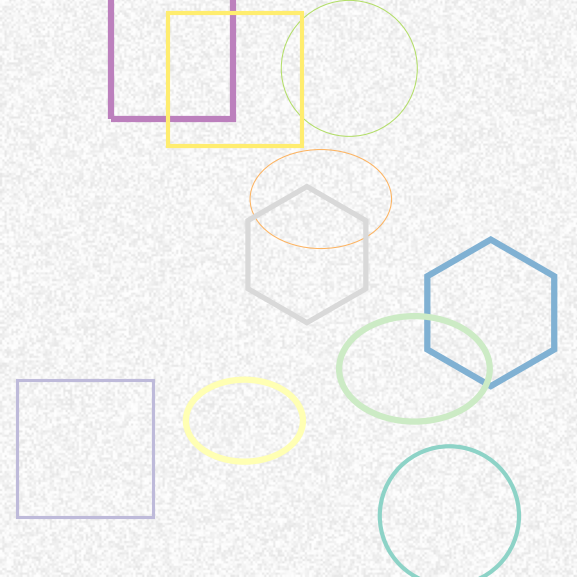[{"shape": "circle", "thickness": 2, "radius": 0.6, "center": [0.778, 0.106]}, {"shape": "oval", "thickness": 3, "radius": 0.51, "center": [0.423, 0.271]}, {"shape": "square", "thickness": 1.5, "radius": 0.59, "center": [0.147, 0.222]}, {"shape": "hexagon", "thickness": 3, "radius": 0.63, "center": [0.85, 0.457]}, {"shape": "oval", "thickness": 0.5, "radius": 0.61, "center": [0.556, 0.654]}, {"shape": "circle", "thickness": 0.5, "radius": 0.59, "center": [0.605, 0.881]}, {"shape": "hexagon", "thickness": 2.5, "radius": 0.59, "center": [0.531, 0.558]}, {"shape": "square", "thickness": 3, "radius": 0.53, "center": [0.298, 0.898]}, {"shape": "oval", "thickness": 3, "radius": 0.65, "center": [0.718, 0.36]}, {"shape": "square", "thickness": 2, "radius": 0.58, "center": [0.407, 0.862]}]